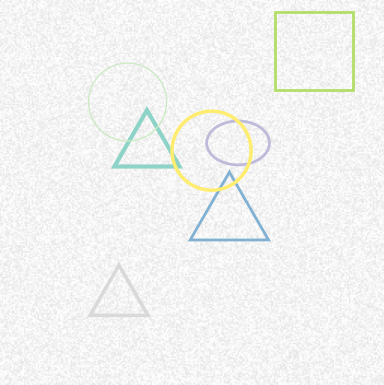[{"shape": "triangle", "thickness": 3, "radius": 0.49, "center": [0.382, 0.616]}, {"shape": "oval", "thickness": 2, "radius": 0.41, "center": [0.618, 0.629]}, {"shape": "triangle", "thickness": 2, "radius": 0.59, "center": [0.596, 0.435]}, {"shape": "square", "thickness": 2, "radius": 0.51, "center": [0.815, 0.868]}, {"shape": "triangle", "thickness": 2.5, "radius": 0.43, "center": [0.309, 0.224]}, {"shape": "circle", "thickness": 1, "radius": 0.51, "center": [0.331, 0.735]}, {"shape": "circle", "thickness": 2.5, "radius": 0.51, "center": [0.549, 0.609]}]